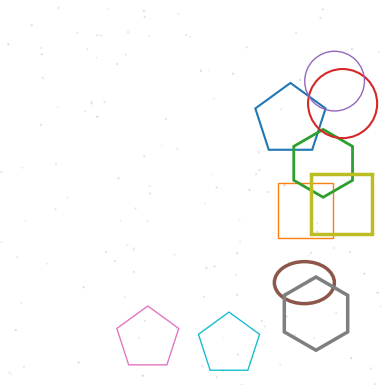[{"shape": "pentagon", "thickness": 1.5, "radius": 0.48, "center": [0.754, 0.689]}, {"shape": "square", "thickness": 1, "radius": 0.36, "center": [0.794, 0.454]}, {"shape": "hexagon", "thickness": 2, "radius": 0.44, "center": [0.839, 0.576]}, {"shape": "circle", "thickness": 1.5, "radius": 0.45, "center": [0.89, 0.731]}, {"shape": "circle", "thickness": 1, "radius": 0.39, "center": [0.869, 0.789]}, {"shape": "oval", "thickness": 2.5, "radius": 0.39, "center": [0.791, 0.266]}, {"shape": "pentagon", "thickness": 1, "radius": 0.42, "center": [0.384, 0.121]}, {"shape": "hexagon", "thickness": 2.5, "radius": 0.48, "center": [0.821, 0.185]}, {"shape": "square", "thickness": 2.5, "radius": 0.39, "center": [0.887, 0.469]}, {"shape": "pentagon", "thickness": 1, "radius": 0.42, "center": [0.595, 0.106]}]